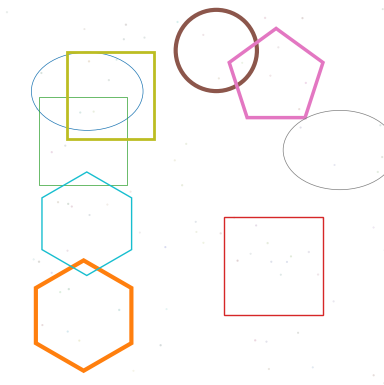[{"shape": "oval", "thickness": 0.5, "radius": 0.73, "center": [0.227, 0.763]}, {"shape": "hexagon", "thickness": 3, "radius": 0.72, "center": [0.217, 0.18]}, {"shape": "square", "thickness": 0.5, "radius": 0.57, "center": [0.216, 0.634]}, {"shape": "square", "thickness": 1, "radius": 0.64, "center": [0.71, 0.309]}, {"shape": "circle", "thickness": 3, "radius": 0.53, "center": [0.562, 0.869]}, {"shape": "pentagon", "thickness": 2.5, "radius": 0.64, "center": [0.717, 0.798]}, {"shape": "oval", "thickness": 0.5, "radius": 0.74, "center": [0.883, 0.61]}, {"shape": "square", "thickness": 2, "radius": 0.56, "center": [0.286, 0.751]}, {"shape": "hexagon", "thickness": 1, "radius": 0.67, "center": [0.225, 0.419]}]